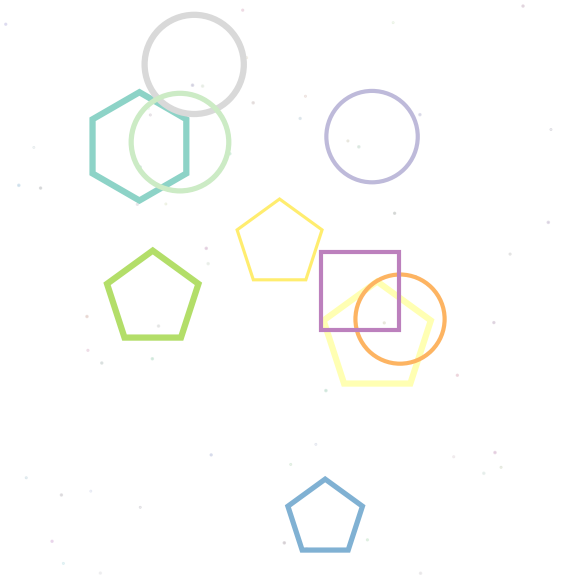[{"shape": "hexagon", "thickness": 3, "radius": 0.47, "center": [0.241, 0.746]}, {"shape": "pentagon", "thickness": 3, "radius": 0.49, "center": [0.653, 0.414]}, {"shape": "circle", "thickness": 2, "radius": 0.4, "center": [0.644, 0.763]}, {"shape": "pentagon", "thickness": 2.5, "radius": 0.34, "center": [0.563, 0.102]}, {"shape": "circle", "thickness": 2, "radius": 0.39, "center": [0.693, 0.447]}, {"shape": "pentagon", "thickness": 3, "radius": 0.42, "center": [0.264, 0.482]}, {"shape": "circle", "thickness": 3, "radius": 0.43, "center": [0.336, 0.888]}, {"shape": "square", "thickness": 2, "radius": 0.34, "center": [0.623, 0.496]}, {"shape": "circle", "thickness": 2.5, "radius": 0.42, "center": [0.312, 0.753]}, {"shape": "pentagon", "thickness": 1.5, "radius": 0.39, "center": [0.484, 0.577]}]